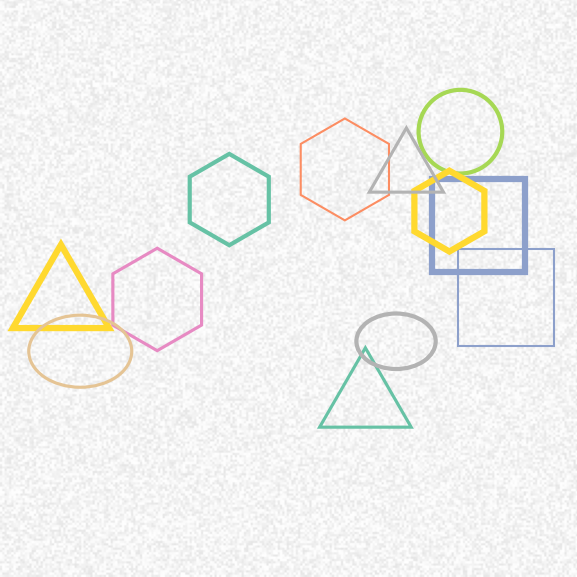[{"shape": "triangle", "thickness": 1.5, "radius": 0.46, "center": [0.633, 0.305]}, {"shape": "hexagon", "thickness": 2, "radius": 0.4, "center": [0.397, 0.654]}, {"shape": "hexagon", "thickness": 1, "radius": 0.44, "center": [0.597, 0.706]}, {"shape": "square", "thickness": 1, "radius": 0.42, "center": [0.877, 0.484]}, {"shape": "square", "thickness": 3, "radius": 0.4, "center": [0.828, 0.609]}, {"shape": "hexagon", "thickness": 1.5, "radius": 0.44, "center": [0.272, 0.481]}, {"shape": "circle", "thickness": 2, "radius": 0.36, "center": [0.797, 0.771]}, {"shape": "triangle", "thickness": 3, "radius": 0.48, "center": [0.106, 0.479]}, {"shape": "hexagon", "thickness": 3, "radius": 0.35, "center": [0.778, 0.634]}, {"shape": "oval", "thickness": 1.5, "radius": 0.45, "center": [0.139, 0.391]}, {"shape": "oval", "thickness": 2, "radius": 0.34, "center": [0.686, 0.408]}, {"shape": "triangle", "thickness": 1.5, "radius": 0.37, "center": [0.704, 0.703]}]